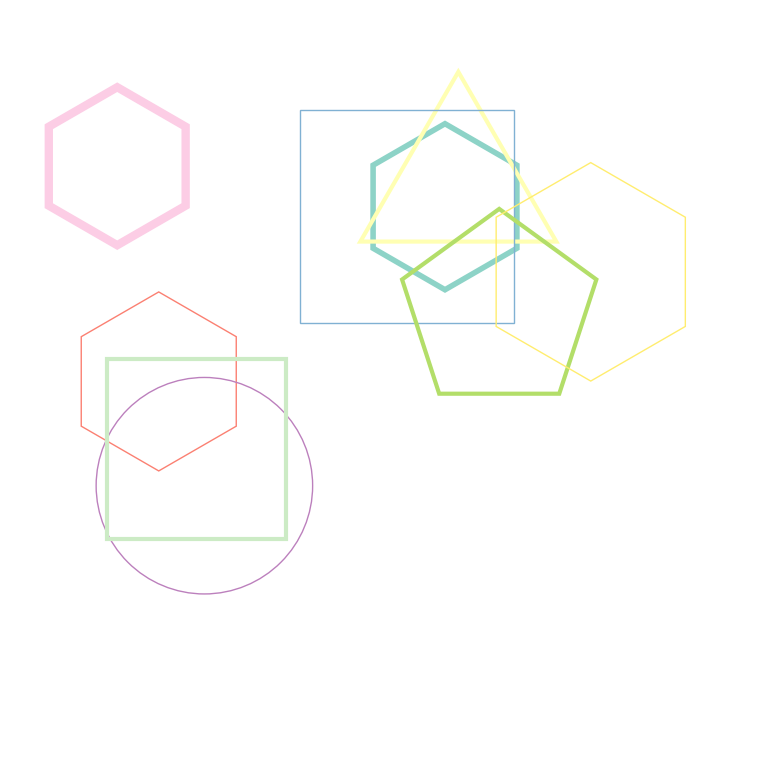[{"shape": "hexagon", "thickness": 2, "radius": 0.54, "center": [0.578, 0.732]}, {"shape": "triangle", "thickness": 1.5, "radius": 0.73, "center": [0.595, 0.76]}, {"shape": "hexagon", "thickness": 0.5, "radius": 0.58, "center": [0.206, 0.505]}, {"shape": "square", "thickness": 0.5, "radius": 0.69, "center": [0.529, 0.719]}, {"shape": "pentagon", "thickness": 1.5, "radius": 0.66, "center": [0.648, 0.596]}, {"shape": "hexagon", "thickness": 3, "radius": 0.51, "center": [0.152, 0.784]}, {"shape": "circle", "thickness": 0.5, "radius": 0.7, "center": [0.265, 0.369]}, {"shape": "square", "thickness": 1.5, "radius": 0.58, "center": [0.255, 0.417]}, {"shape": "hexagon", "thickness": 0.5, "radius": 0.71, "center": [0.767, 0.647]}]